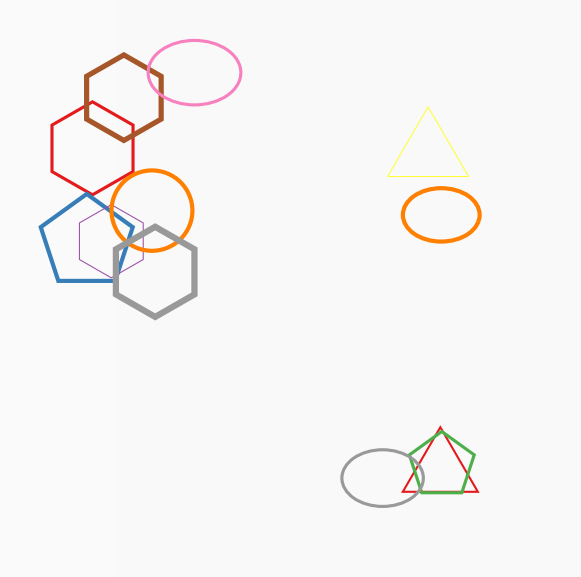[{"shape": "triangle", "thickness": 1, "radius": 0.37, "center": [0.758, 0.185]}, {"shape": "hexagon", "thickness": 1.5, "radius": 0.4, "center": [0.159, 0.742]}, {"shape": "pentagon", "thickness": 2, "radius": 0.42, "center": [0.149, 0.58]}, {"shape": "pentagon", "thickness": 1.5, "radius": 0.29, "center": [0.76, 0.193]}, {"shape": "hexagon", "thickness": 0.5, "radius": 0.32, "center": [0.192, 0.581]}, {"shape": "oval", "thickness": 2, "radius": 0.33, "center": [0.759, 0.627]}, {"shape": "circle", "thickness": 2, "radius": 0.35, "center": [0.261, 0.634]}, {"shape": "triangle", "thickness": 0.5, "radius": 0.4, "center": [0.737, 0.734]}, {"shape": "hexagon", "thickness": 2.5, "radius": 0.37, "center": [0.213, 0.83]}, {"shape": "oval", "thickness": 1.5, "radius": 0.4, "center": [0.335, 0.873]}, {"shape": "hexagon", "thickness": 3, "radius": 0.39, "center": [0.267, 0.528]}, {"shape": "oval", "thickness": 1.5, "radius": 0.35, "center": [0.658, 0.171]}]